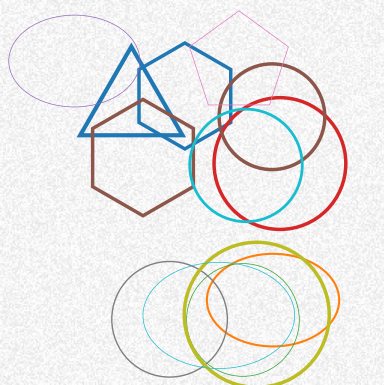[{"shape": "triangle", "thickness": 3, "radius": 0.77, "center": [0.341, 0.725]}, {"shape": "hexagon", "thickness": 2.5, "radius": 0.69, "center": [0.48, 0.751]}, {"shape": "oval", "thickness": 1.5, "radius": 0.86, "center": [0.709, 0.22]}, {"shape": "circle", "thickness": 0.5, "radius": 0.73, "center": [0.631, 0.169]}, {"shape": "circle", "thickness": 2.5, "radius": 0.86, "center": [0.727, 0.575]}, {"shape": "oval", "thickness": 0.5, "radius": 0.85, "center": [0.193, 0.841]}, {"shape": "hexagon", "thickness": 2.5, "radius": 0.76, "center": [0.371, 0.591]}, {"shape": "circle", "thickness": 2.5, "radius": 0.69, "center": [0.706, 0.697]}, {"shape": "pentagon", "thickness": 0.5, "radius": 0.68, "center": [0.621, 0.837]}, {"shape": "circle", "thickness": 1, "radius": 0.75, "center": [0.44, 0.171]}, {"shape": "circle", "thickness": 2.5, "radius": 0.94, "center": [0.667, 0.182]}, {"shape": "oval", "thickness": 0.5, "radius": 0.99, "center": [0.568, 0.181]}, {"shape": "circle", "thickness": 2, "radius": 0.73, "center": [0.639, 0.57]}]